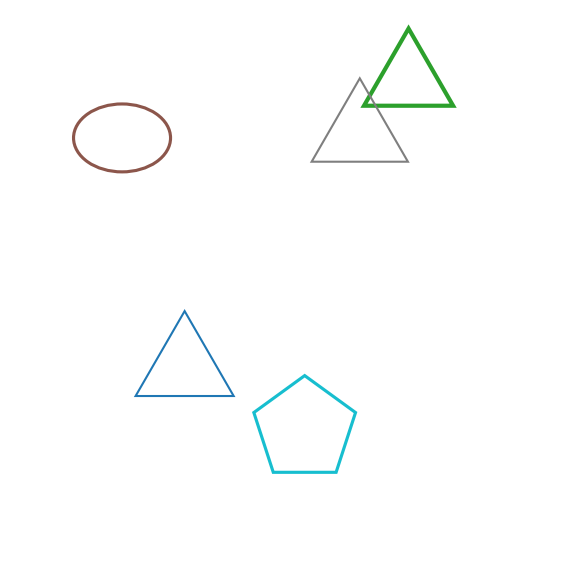[{"shape": "triangle", "thickness": 1, "radius": 0.49, "center": [0.32, 0.362]}, {"shape": "triangle", "thickness": 2, "radius": 0.45, "center": [0.707, 0.861]}, {"shape": "oval", "thickness": 1.5, "radius": 0.42, "center": [0.211, 0.76]}, {"shape": "triangle", "thickness": 1, "radius": 0.48, "center": [0.623, 0.767]}, {"shape": "pentagon", "thickness": 1.5, "radius": 0.46, "center": [0.528, 0.256]}]